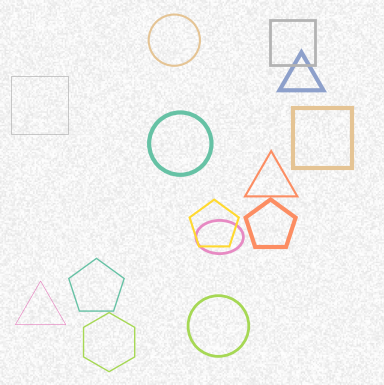[{"shape": "pentagon", "thickness": 1, "radius": 0.38, "center": [0.251, 0.253]}, {"shape": "circle", "thickness": 3, "radius": 0.4, "center": [0.468, 0.627]}, {"shape": "pentagon", "thickness": 3, "radius": 0.34, "center": [0.703, 0.414]}, {"shape": "triangle", "thickness": 1.5, "radius": 0.39, "center": [0.704, 0.529]}, {"shape": "triangle", "thickness": 3, "radius": 0.33, "center": [0.783, 0.798]}, {"shape": "oval", "thickness": 2, "radius": 0.31, "center": [0.571, 0.384]}, {"shape": "triangle", "thickness": 0.5, "radius": 0.38, "center": [0.105, 0.194]}, {"shape": "circle", "thickness": 2, "radius": 0.39, "center": [0.567, 0.153]}, {"shape": "hexagon", "thickness": 1, "radius": 0.38, "center": [0.283, 0.111]}, {"shape": "pentagon", "thickness": 1.5, "radius": 0.34, "center": [0.556, 0.414]}, {"shape": "circle", "thickness": 1.5, "radius": 0.33, "center": [0.453, 0.896]}, {"shape": "square", "thickness": 3, "radius": 0.39, "center": [0.838, 0.642]}, {"shape": "square", "thickness": 0.5, "radius": 0.37, "center": [0.102, 0.727]}, {"shape": "square", "thickness": 2, "radius": 0.29, "center": [0.759, 0.889]}]